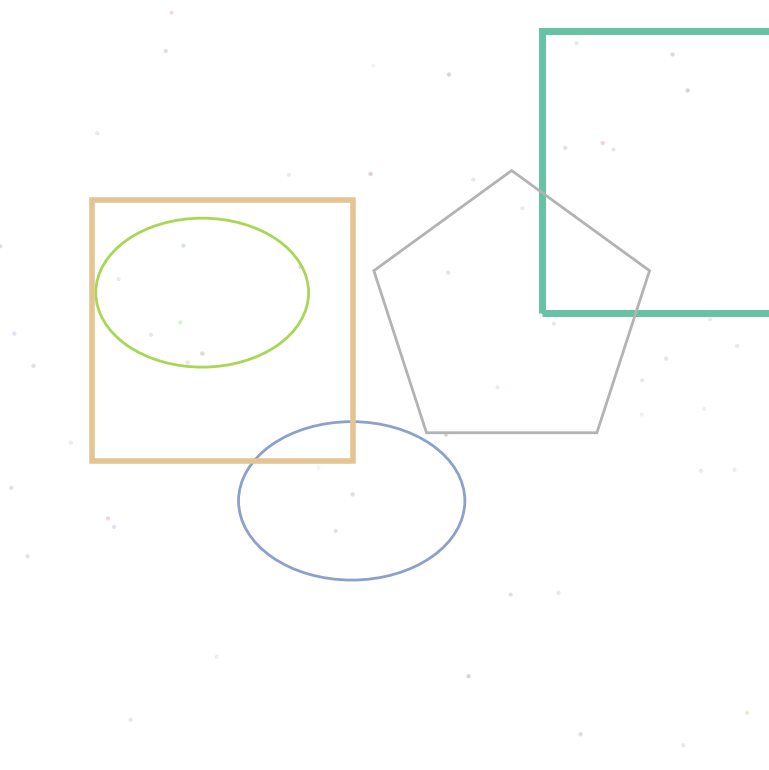[{"shape": "square", "thickness": 2.5, "radius": 0.92, "center": [0.886, 0.776]}, {"shape": "oval", "thickness": 1, "radius": 0.73, "center": [0.457, 0.35]}, {"shape": "oval", "thickness": 1, "radius": 0.69, "center": [0.263, 0.62]}, {"shape": "square", "thickness": 2, "radius": 0.85, "center": [0.289, 0.571]}, {"shape": "pentagon", "thickness": 1, "radius": 0.94, "center": [0.665, 0.59]}]